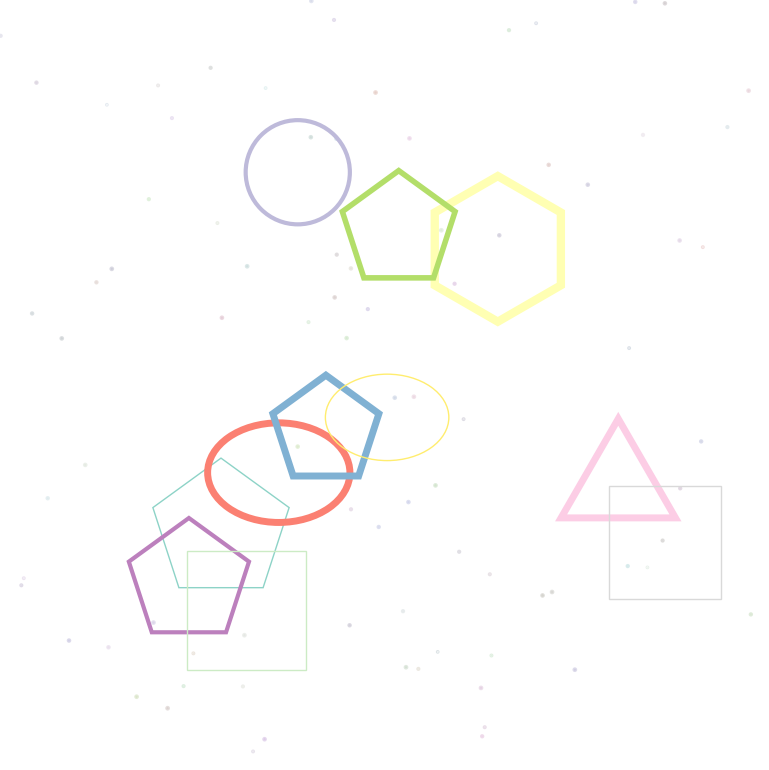[{"shape": "pentagon", "thickness": 0.5, "radius": 0.47, "center": [0.287, 0.312]}, {"shape": "hexagon", "thickness": 3, "radius": 0.47, "center": [0.647, 0.677]}, {"shape": "circle", "thickness": 1.5, "radius": 0.34, "center": [0.387, 0.776]}, {"shape": "oval", "thickness": 2.5, "radius": 0.46, "center": [0.362, 0.386]}, {"shape": "pentagon", "thickness": 2.5, "radius": 0.36, "center": [0.423, 0.44]}, {"shape": "pentagon", "thickness": 2, "radius": 0.38, "center": [0.518, 0.701]}, {"shape": "triangle", "thickness": 2.5, "radius": 0.43, "center": [0.803, 0.37]}, {"shape": "square", "thickness": 0.5, "radius": 0.37, "center": [0.864, 0.296]}, {"shape": "pentagon", "thickness": 1.5, "radius": 0.41, "center": [0.245, 0.245]}, {"shape": "square", "thickness": 0.5, "radius": 0.39, "center": [0.32, 0.207]}, {"shape": "oval", "thickness": 0.5, "radius": 0.4, "center": [0.503, 0.458]}]